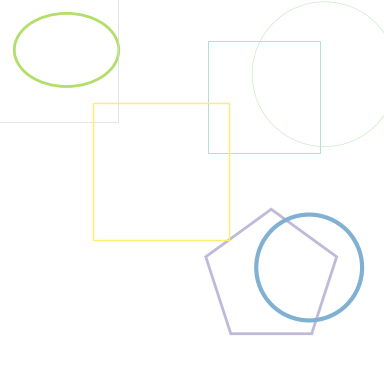[{"shape": "square", "thickness": 0.5, "radius": 0.73, "center": [0.685, 0.748]}, {"shape": "pentagon", "thickness": 2, "radius": 0.89, "center": [0.704, 0.278]}, {"shape": "circle", "thickness": 3, "radius": 0.69, "center": [0.803, 0.305]}, {"shape": "oval", "thickness": 2, "radius": 0.68, "center": [0.173, 0.87]}, {"shape": "square", "thickness": 0.5, "radius": 0.83, "center": [0.141, 0.849]}, {"shape": "circle", "thickness": 0.5, "radius": 0.94, "center": [0.843, 0.807]}, {"shape": "square", "thickness": 1, "radius": 0.89, "center": [0.419, 0.554]}]